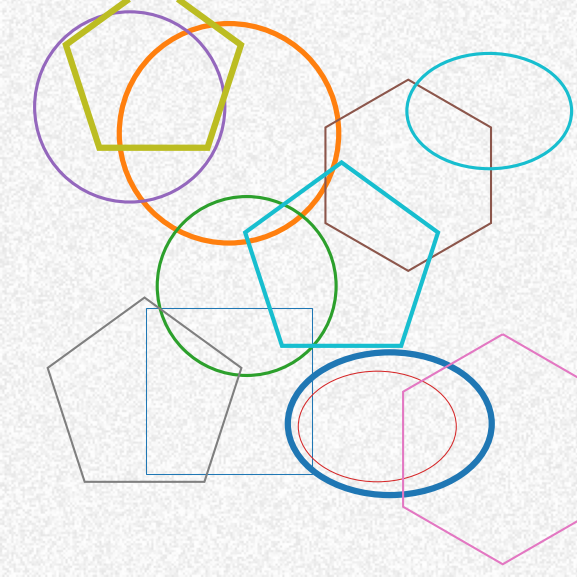[{"shape": "oval", "thickness": 3, "radius": 0.88, "center": [0.675, 0.265]}, {"shape": "square", "thickness": 0.5, "radius": 0.72, "center": [0.396, 0.322]}, {"shape": "circle", "thickness": 2.5, "radius": 0.95, "center": [0.397, 0.768]}, {"shape": "circle", "thickness": 1.5, "radius": 0.77, "center": [0.427, 0.504]}, {"shape": "oval", "thickness": 0.5, "radius": 0.68, "center": [0.653, 0.261]}, {"shape": "circle", "thickness": 1.5, "radius": 0.82, "center": [0.225, 0.814]}, {"shape": "hexagon", "thickness": 1, "radius": 0.83, "center": [0.707, 0.696]}, {"shape": "hexagon", "thickness": 1, "radius": 1.0, "center": [0.871, 0.221]}, {"shape": "pentagon", "thickness": 1, "radius": 0.88, "center": [0.25, 0.308]}, {"shape": "pentagon", "thickness": 3, "radius": 0.8, "center": [0.266, 0.872]}, {"shape": "oval", "thickness": 1.5, "radius": 0.71, "center": [0.847, 0.807]}, {"shape": "pentagon", "thickness": 2, "radius": 0.88, "center": [0.591, 0.542]}]